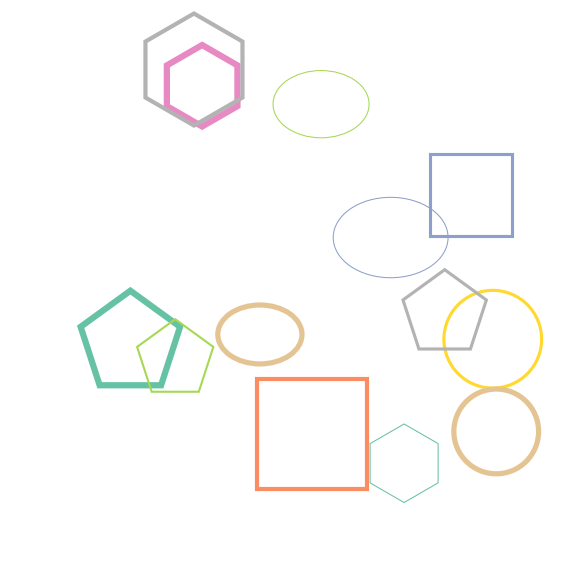[{"shape": "pentagon", "thickness": 3, "radius": 0.45, "center": [0.226, 0.405]}, {"shape": "hexagon", "thickness": 0.5, "radius": 0.34, "center": [0.7, 0.197]}, {"shape": "square", "thickness": 2, "radius": 0.48, "center": [0.54, 0.248]}, {"shape": "oval", "thickness": 0.5, "radius": 0.5, "center": [0.676, 0.588]}, {"shape": "square", "thickness": 1.5, "radius": 0.35, "center": [0.815, 0.661]}, {"shape": "hexagon", "thickness": 3, "radius": 0.35, "center": [0.35, 0.851]}, {"shape": "pentagon", "thickness": 1, "radius": 0.35, "center": [0.303, 0.377]}, {"shape": "oval", "thickness": 0.5, "radius": 0.42, "center": [0.556, 0.819]}, {"shape": "circle", "thickness": 1.5, "radius": 0.42, "center": [0.853, 0.412]}, {"shape": "oval", "thickness": 2.5, "radius": 0.36, "center": [0.45, 0.42]}, {"shape": "circle", "thickness": 2.5, "radius": 0.37, "center": [0.859, 0.252]}, {"shape": "pentagon", "thickness": 1.5, "radius": 0.38, "center": [0.77, 0.456]}, {"shape": "hexagon", "thickness": 2, "radius": 0.48, "center": [0.336, 0.879]}]